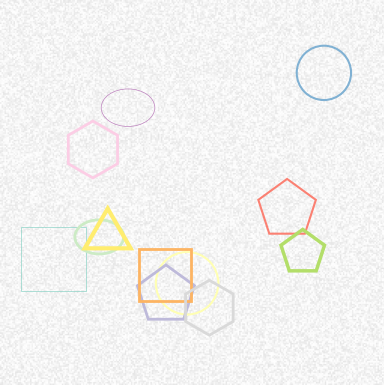[{"shape": "square", "thickness": 0.5, "radius": 0.42, "center": [0.139, 0.327]}, {"shape": "circle", "thickness": 1.5, "radius": 0.41, "center": [0.486, 0.264]}, {"shape": "pentagon", "thickness": 2, "radius": 0.39, "center": [0.431, 0.234]}, {"shape": "pentagon", "thickness": 1.5, "radius": 0.39, "center": [0.746, 0.457]}, {"shape": "circle", "thickness": 1.5, "radius": 0.35, "center": [0.841, 0.811]}, {"shape": "square", "thickness": 2, "radius": 0.34, "center": [0.43, 0.286]}, {"shape": "pentagon", "thickness": 2.5, "radius": 0.3, "center": [0.786, 0.345]}, {"shape": "hexagon", "thickness": 2, "radius": 0.37, "center": [0.241, 0.612]}, {"shape": "hexagon", "thickness": 2, "radius": 0.36, "center": [0.544, 0.201]}, {"shape": "oval", "thickness": 0.5, "radius": 0.35, "center": [0.333, 0.72]}, {"shape": "oval", "thickness": 2, "radius": 0.32, "center": [0.258, 0.385]}, {"shape": "triangle", "thickness": 3, "radius": 0.34, "center": [0.28, 0.389]}]